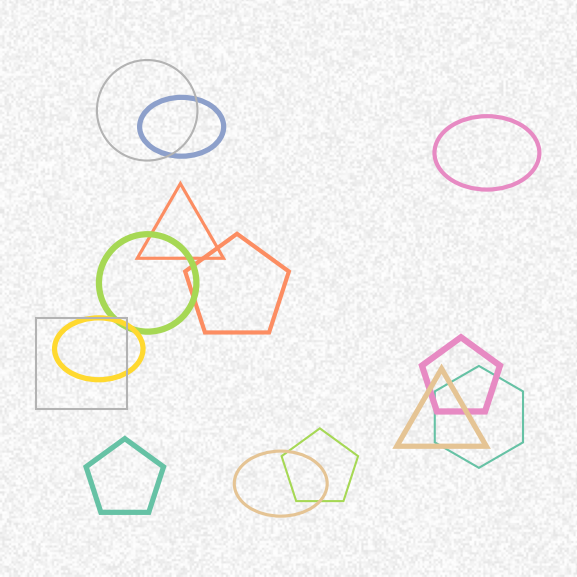[{"shape": "hexagon", "thickness": 1, "radius": 0.44, "center": [0.829, 0.277]}, {"shape": "pentagon", "thickness": 2.5, "radius": 0.35, "center": [0.216, 0.169]}, {"shape": "pentagon", "thickness": 2, "radius": 0.47, "center": [0.41, 0.5]}, {"shape": "triangle", "thickness": 1.5, "radius": 0.43, "center": [0.312, 0.595]}, {"shape": "oval", "thickness": 2.5, "radius": 0.36, "center": [0.315, 0.78]}, {"shape": "pentagon", "thickness": 3, "radius": 0.36, "center": [0.798, 0.344]}, {"shape": "oval", "thickness": 2, "radius": 0.45, "center": [0.843, 0.734]}, {"shape": "pentagon", "thickness": 1, "radius": 0.35, "center": [0.554, 0.188]}, {"shape": "circle", "thickness": 3, "radius": 0.42, "center": [0.256, 0.509]}, {"shape": "oval", "thickness": 2.5, "radius": 0.38, "center": [0.171, 0.395]}, {"shape": "triangle", "thickness": 2.5, "radius": 0.45, "center": [0.765, 0.271]}, {"shape": "oval", "thickness": 1.5, "radius": 0.4, "center": [0.486, 0.162]}, {"shape": "square", "thickness": 1, "radius": 0.39, "center": [0.142, 0.37]}, {"shape": "circle", "thickness": 1, "radius": 0.44, "center": [0.255, 0.808]}]